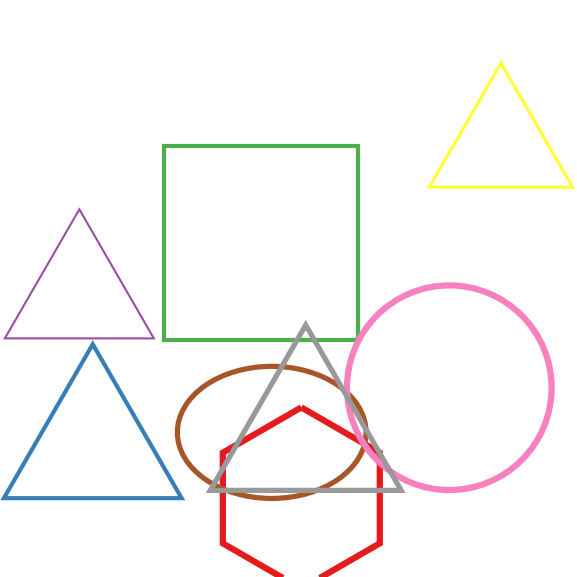[{"shape": "hexagon", "thickness": 3, "radius": 0.78, "center": [0.522, 0.137]}, {"shape": "triangle", "thickness": 2, "radius": 0.89, "center": [0.161, 0.225]}, {"shape": "square", "thickness": 2, "radius": 0.84, "center": [0.452, 0.578]}, {"shape": "triangle", "thickness": 1, "radius": 0.74, "center": [0.137, 0.488]}, {"shape": "triangle", "thickness": 1.5, "radius": 0.72, "center": [0.867, 0.747]}, {"shape": "oval", "thickness": 2.5, "radius": 0.82, "center": [0.47, 0.25]}, {"shape": "circle", "thickness": 3, "radius": 0.89, "center": [0.778, 0.328]}, {"shape": "triangle", "thickness": 2.5, "radius": 0.95, "center": [0.529, 0.245]}]